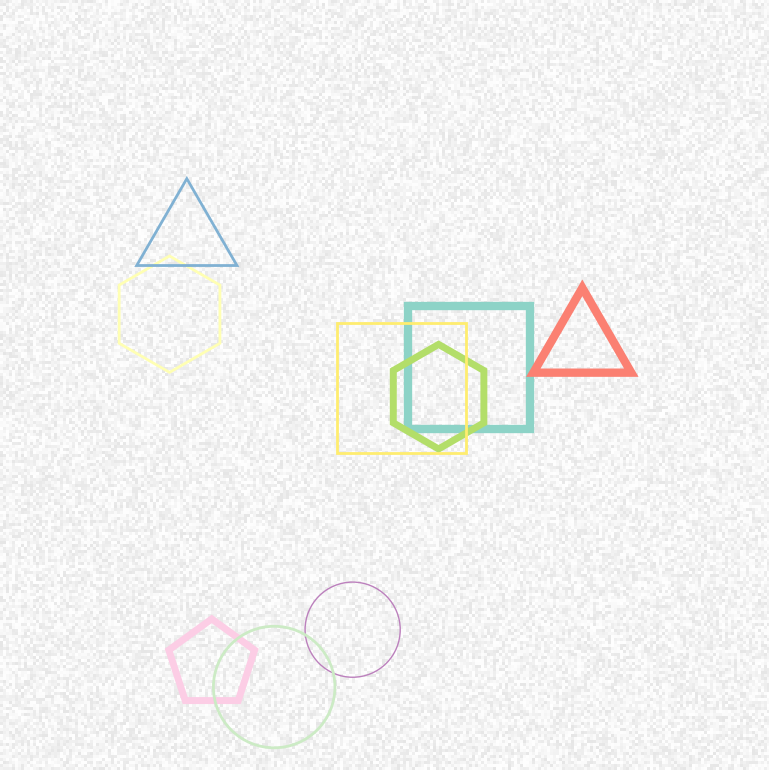[{"shape": "square", "thickness": 3, "radius": 0.4, "center": [0.609, 0.523]}, {"shape": "hexagon", "thickness": 1, "radius": 0.38, "center": [0.22, 0.592]}, {"shape": "triangle", "thickness": 3, "radius": 0.37, "center": [0.756, 0.553]}, {"shape": "triangle", "thickness": 1, "radius": 0.38, "center": [0.243, 0.693]}, {"shape": "hexagon", "thickness": 2.5, "radius": 0.34, "center": [0.57, 0.485]}, {"shape": "pentagon", "thickness": 2.5, "radius": 0.29, "center": [0.275, 0.138]}, {"shape": "circle", "thickness": 0.5, "radius": 0.31, "center": [0.458, 0.182]}, {"shape": "circle", "thickness": 1, "radius": 0.39, "center": [0.356, 0.108]}, {"shape": "square", "thickness": 1, "radius": 0.42, "center": [0.521, 0.496]}]